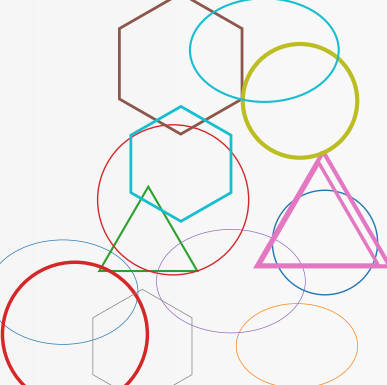[{"shape": "oval", "thickness": 0.5, "radius": 0.97, "center": [0.162, 0.241]}, {"shape": "circle", "thickness": 1, "radius": 0.68, "center": [0.839, 0.37]}, {"shape": "oval", "thickness": 0.5, "radius": 0.78, "center": [0.766, 0.102]}, {"shape": "triangle", "thickness": 1.5, "radius": 0.73, "center": [0.383, 0.369]}, {"shape": "circle", "thickness": 1, "radius": 0.97, "center": [0.447, 0.481]}, {"shape": "circle", "thickness": 2.5, "radius": 0.93, "center": [0.193, 0.132]}, {"shape": "oval", "thickness": 0.5, "radius": 0.96, "center": [0.596, 0.27]}, {"shape": "hexagon", "thickness": 2, "radius": 0.91, "center": [0.466, 0.834]}, {"shape": "triangle", "thickness": 3, "radius": 0.99, "center": [0.834, 0.407]}, {"shape": "triangle", "thickness": 2.5, "radius": 0.89, "center": [0.823, 0.4]}, {"shape": "hexagon", "thickness": 0.5, "radius": 0.74, "center": [0.368, 0.101]}, {"shape": "circle", "thickness": 3, "radius": 0.74, "center": [0.774, 0.738]}, {"shape": "hexagon", "thickness": 2, "radius": 0.75, "center": [0.467, 0.574]}, {"shape": "oval", "thickness": 1.5, "radius": 0.96, "center": [0.682, 0.87]}]